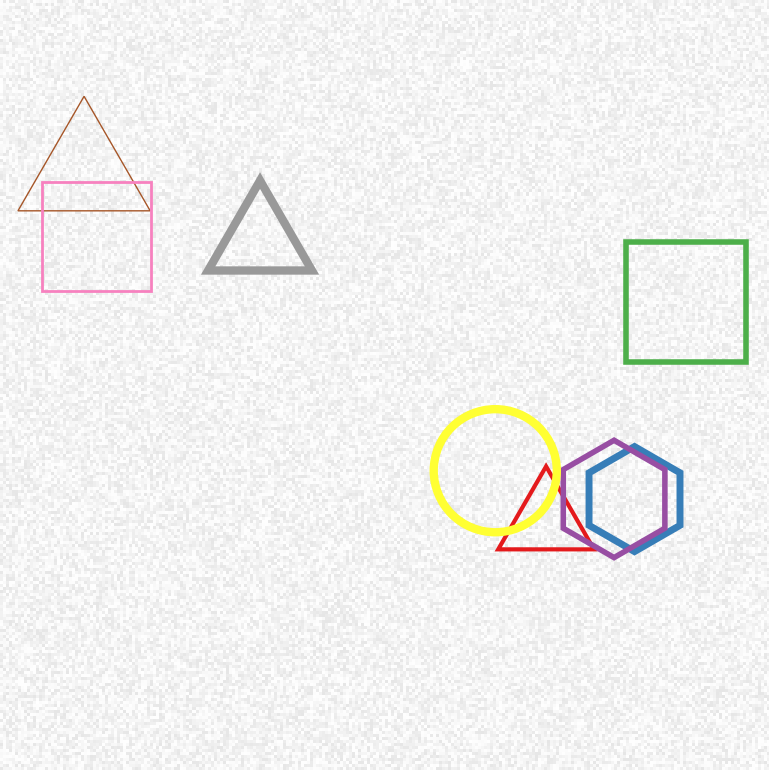[{"shape": "triangle", "thickness": 1.5, "radius": 0.36, "center": [0.709, 0.322]}, {"shape": "hexagon", "thickness": 2.5, "radius": 0.34, "center": [0.824, 0.352]}, {"shape": "square", "thickness": 2, "radius": 0.39, "center": [0.891, 0.608]}, {"shape": "hexagon", "thickness": 2, "radius": 0.38, "center": [0.798, 0.352]}, {"shape": "circle", "thickness": 3, "radius": 0.4, "center": [0.643, 0.389]}, {"shape": "triangle", "thickness": 0.5, "radius": 0.5, "center": [0.109, 0.776]}, {"shape": "square", "thickness": 1, "radius": 0.35, "center": [0.125, 0.693]}, {"shape": "triangle", "thickness": 3, "radius": 0.39, "center": [0.338, 0.688]}]